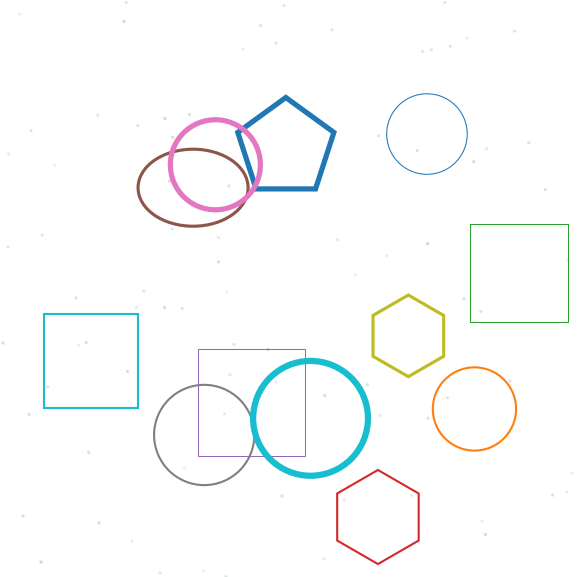[{"shape": "pentagon", "thickness": 2.5, "radius": 0.44, "center": [0.495, 0.743]}, {"shape": "circle", "thickness": 0.5, "radius": 0.35, "center": [0.739, 0.767]}, {"shape": "circle", "thickness": 1, "radius": 0.36, "center": [0.822, 0.291]}, {"shape": "square", "thickness": 0.5, "radius": 0.42, "center": [0.899, 0.526]}, {"shape": "hexagon", "thickness": 1, "radius": 0.41, "center": [0.654, 0.104]}, {"shape": "square", "thickness": 0.5, "radius": 0.46, "center": [0.435, 0.301]}, {"shape": "oval", "thickness": 1.5, "radius": 0.48, "center": [0.334, 0.674]}, {"shape": "circle", "thickness": 2.5, "radius": 0.39, "center": [0.373, 0.714]}, {"shape": "circle", "thickness": 1, "radius": 0.43, "center": [0.354, 0.246]}, {"shape": "hexagon", "thickness": 1.5, "radius": 0.35, "center": [0.707, 0.418]}, {"shape": "circle", "thickness": 3, "radius": 0.5, "center": [0.538, 0.275]}, {"shape": "square", "thickness": 1, "radius": 0.41, "center": [0.157, 0.373]}]